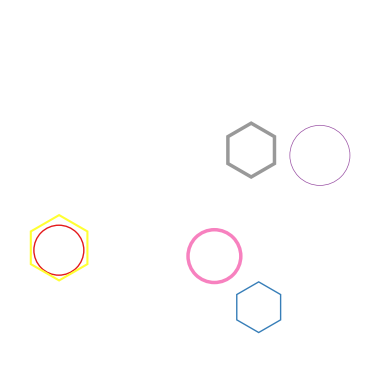[{"shape": "circle", "thickness": 1, "radius": 0.32, "center": [0.153, 0.35]}, {"shape": "hexagon", "thickness": 1, "radius": 0.33, "center": [0.672, 0.202]}, {"shape": "circle", "thickness": 0.5, "radius": 0.39, "center": [0.831, 0.596]}, {"shape": "hexagon", "thickness": 1.5, "radius": 0.42, "center": [0.154, 0.356]}, {"shape": "circle", "thickness": 2.5, "radius": 0.34, "center": [0.557, 0.335]}, {"shape": "hexagon", "thickness": 2.5, "radius": 0.35, "center": [0.652, 0.61]}]